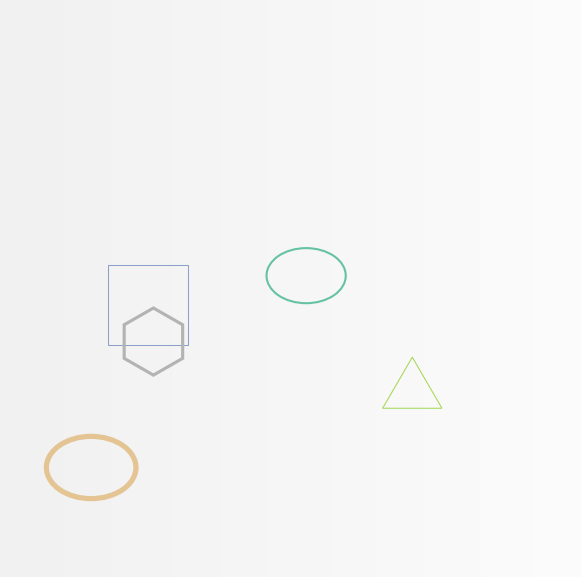[{"shape": "oval", "thickness": 1, "radius": 0.34, "center": [0.527, 0.522]}, {"shape": "square", "thickness": 0.5, "radius": 0.35, "center": [0.255, 0.47]}, {"shape": "triangle", "thickness": 0.5, "radius": 0.29, "center": [0.709, 0.322]}, {"shape": "oval", "thickness": 2.5, "radius": 0.39, "center": [0.157, 0.19]}, {"shape": "hexagon", "thickness": 1.5, "radius": 0.29, "center": [0.264, 0.408]}]